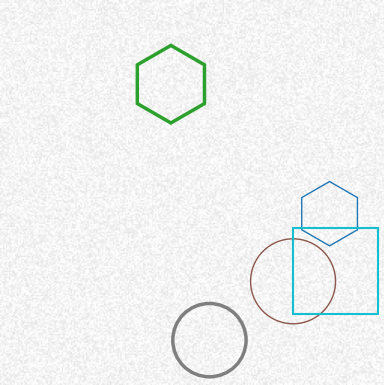[{"shape": "hexagon", "thickness": 1, "radius": 0.42, "center": [0.856, 0.445]}, {"shape": "hexagon", "thickness": 2.5, "radius": 0.5, "center": [0.444, 0.781]}, {"shape": "circle", "thickness": 1, "radius": 0.55, "center": [0.761, 0.269]}, {"shape": "circle", "thickness": 2.5, "radius": 0.48, "center": [0.544, 0.117]}, {"shape": "square", "thickness": 1.5, "radius": 0.55, "center": [0.871, 0.296]}]